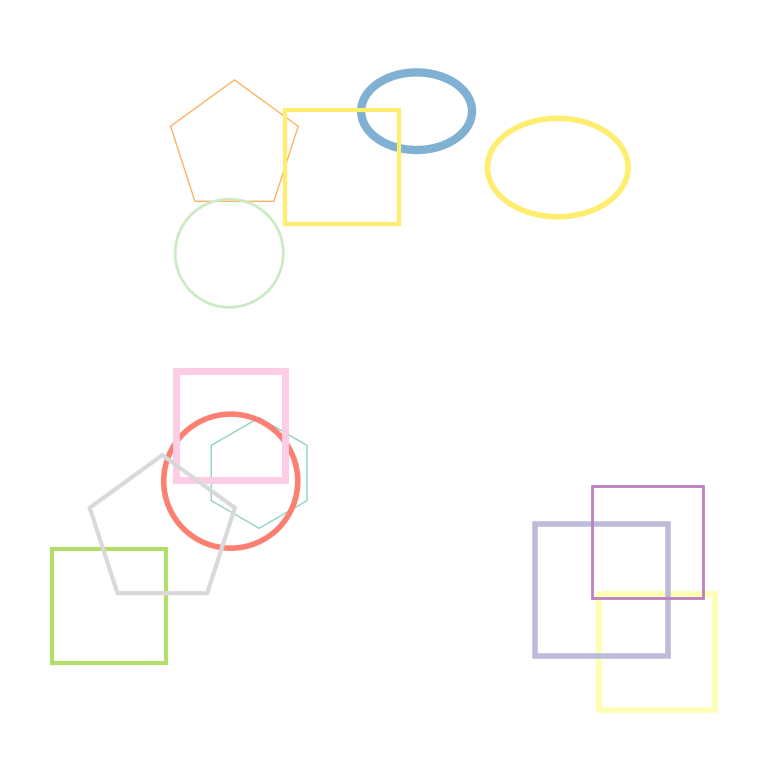[{"shape": "hexagon", "thickness": 0.5, "radius": 0.36, "center": [0.337, 0.386]}, {"shape": "square", "thickness": 2, "radius": 0.38, "center": [0.853, 0.153]}, {"shape": "square", "thickness": 2, "radius": 0.43, "center": [0.781, 0.234]}, {"shape": "circle", "thickness": 2, "radius": 0.44, "center": [0.3, 0.375]}, {"shape": "oval", "thickness": 3, "radius": 0.36, "center": [0.541, 0.856]}, {"shape": "pentagon", "thickness": 0.5, "radius": 0.44, "center": [0.304, 0.809]}, {"shape": "square", "thickness": 1.5, "radius": 0.37, "center": [0.142, 0.213]}, {"shape": "square", "thickness": 2.5, "radius": 0.35, "center": [0.3, 0.448]}, {"shape": "pentagon", "thickness": 1.5, "radius": 0.5, "center": [0.211, 0.31]}, {"shape": "square", "thickness": 1, "radius": 0.36, "center": [0.841, 0.296]}, {"shape": "circle", "thickness": 1, "radius": 0.35, "center": [0.298, 0.671]}, {"shape": "oval", "thickness": 2, "radius": 0.46, "center": [0.724, 0.782]}, {"shape": "square", "thickness": 1.5, "radius": 0.37, "center": [0.444, 0.783]}]